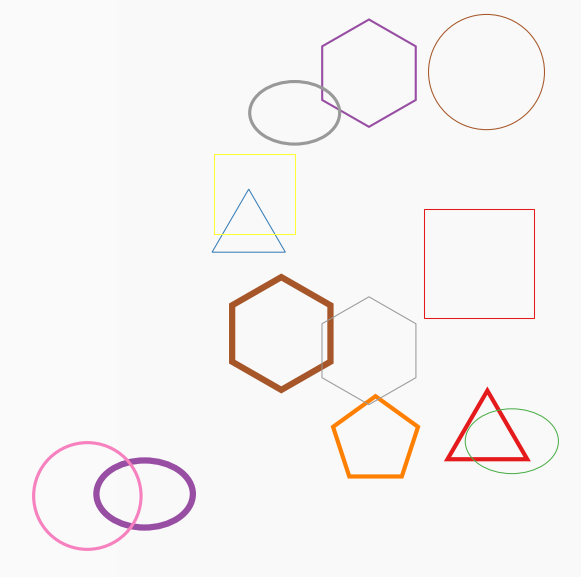[{"shape": "square", "thickness": 0.5, "radius": 0.47, "center": [0.825, 0.543]}, {"shape": "triangle", "thickness": 2, "radius": 0.4, "center": [0.838, 0.244]}, {"shape": "triangle", "thickness": 0.5, "radius": 0.36, "center": [0.428, 0.599]}, {"shape": "oval", "thickness": 0.5, "radius": 0.4, "center": [0.881, 0.235]}, {"shape": "hexagon", "thickness": 1, "radius": 0.46, "center": [0.635, 0.872]}, {"shape": "oval", "thickness": 3, "radius": 0.41, "center": [0.249, 0.144]}, {"shape": "pentagon", "thickness": 2, "radius": 0.38, "center": [0.646, 0.236]}, {"shape": "square", "thickness": 0.5, "radius": 0.35, "center": [0.438, 0.663]}, {"shape": "circle", "thickness": 0.5, "radius": 0.5, "center": [0.837, 0.874]}, {"shape": "hexagon", "thickness": 3, "radius": 0.49, "center": [0.484, 0.422]}, {"shape": "circle", "thickness": 1.5, "radius": 0.46, "center": [0.15, 0.14]}, {"shape": "hexagon", "thickness": 0.5, "radius": 0.47, "center": [0.635, 0.392]}, {"shape": "oval", "thickness": 1.5, "radius": 0.39, "center": [0.507, 0.804]}]